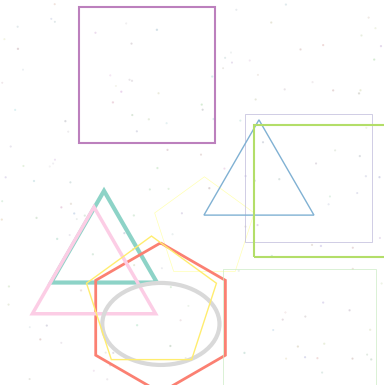[{"shape": "triangle", "thickness": 3, "radius": 0.79, "center": [0.27, 0.346]}, {"shape": "pentagon", "thickness": 0.5, "radius": 0.68, "center": [0.531, 0.405]}, {"shape": "square", "thickness": 0.5, "radius": 0.83, "center": [0.801, 0.537]}, {"shape": "hexagon", "thickness": 2, "radius": 0.97, "center": [0.417, 0.175]}, {"shape": "triangle", "thickness": 1, "radius": 0.82, "center": [0.673, 0.524]}, {"shape": "square", "thickness": 1.5, "radius": 0.86, "center": [0.832, 0.504]}, {"shape": "triangle", "thickness": 2.5, "radius": 0.92, "center": [0.244, 0.277]}, {"shape": "oval", "thickness": 3, "radius": 0.76, "center": [0.418, 0.159]}, {"shape": "square", "thickness": 1.5, "radius": 0.88, "center": [0.383, 0.805]}, {"shape": "square", "thickness": 0.5, "radius": 0.99, "center": [0.778, 0.104]}, {"shape": "pentagon", "thickness": 1, "radius": 0.89, "center": [0.393, 0.209]}]